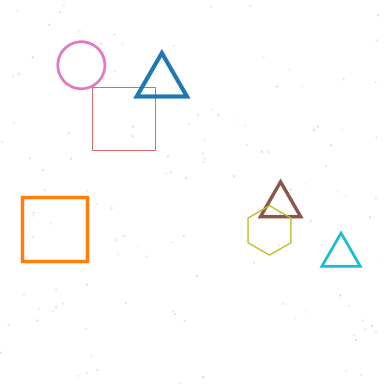[{"shape": "triangle", "thickness": 3, "radius": 0.38, "center": [0.42, 0.787]}, {"shape": "square", "thickness": 2.5, "radius": 0.42, "center": [0.141, 0.405]}, {"shape": "square", "thickness": 0.5, "radius": 0.41, "center": [0.322, 0.692]}, {"shape": "triangle", "thickness": 2.5, "radius": 0.3, "center": [0.729, 0.467]}, {"shape": "circle", "thickness": 2, "radius": 0.31, "center": [0.211, 0.83]}, {"shape": "hexagon", "thickness": 1, "radius": 0.32, "center": [0.7, 0.402]}, {"shape": "triangle", "thickness": 2, "radius": 0.29, "center": [0.886, 0.337]}]